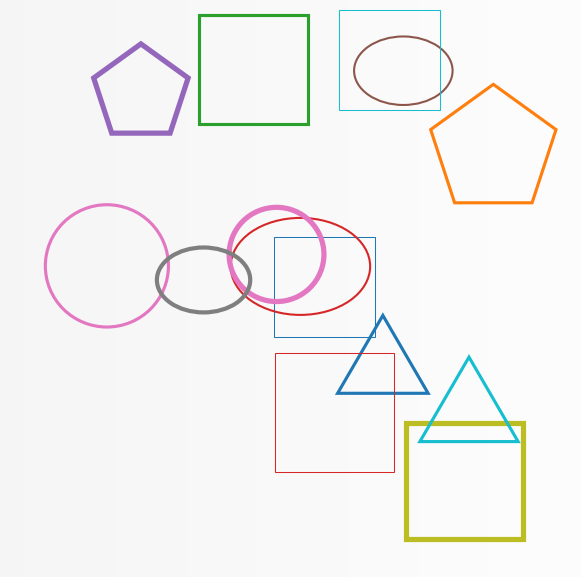[{"shape": "square", "thickness": 0.5, "radius": 0.43, "center": [0.558, 0.502]}, {"shape": "triangle", "thickness": 1.5, "radius": 0.45, "center": [0.659, 0.363]}, {"shape": "pentagon", "thickness": 1.5, "radius": 0.57, "center": [0.849, 0.74]}, {"shape": "square", "thickness": 1.5, "radius": 0.47, "center": [0.436, 0.879]}, {"shape": "square", "thickness": 0.5, "radius": 0.51, "center": [0.575, 0.285]}, {"shape": "oval", "thickness": 1, "radius": 0.6, "center": [0.517, 0.538]}, {"shape": "pentagon", "thickness": 2.5, "radius": 0.43, "center": [0.242, 0.838]}, {"shape": "oval", "thickness": 1, "radius": 0.42, "center": [0.694, 0.877]}, {"shape": "circle", "thickness": 1.5, "radius": 0.53, "center": [0.184, 0.539]}, {"shape": "circle", "thickness": 2.5, "radius": 0.41, "center": [0.476, 0.559]}, {"shape": "oval", "thickness": 2, "radius": 0.4, "center": [0.35, 0.514]}, {"shape": "square", "thickness": 2.5, "radius": 0.5, "center": [0.799, 0.166]}, {"shape": "triangle", "thickness": 1.5, "radius": 0.49, "center": [0.807, 0.283]}, {"shape": "square", "thickness": 0.5, "radius": 0.43, "center": [0.67, 0.895]}]